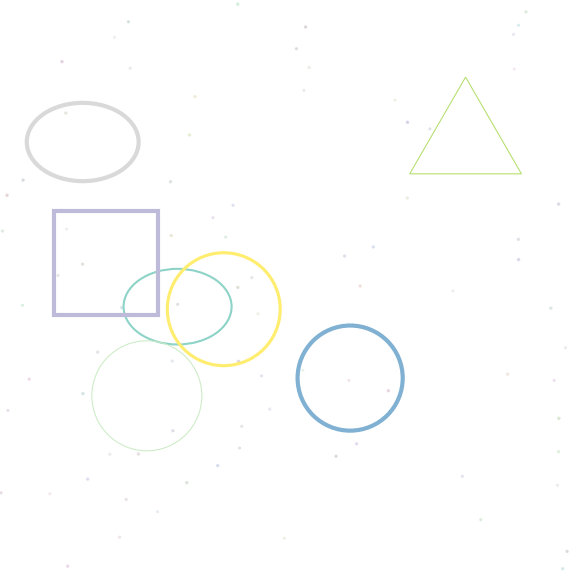[{"shape": "oval", "thickness": 1, "radius": 0.47, "center": [0.307, 0.468]}, {"shape": "square", "thickness": 2, "radius": 0.45, "center": [0.183, 0.544]}, {"shape": "circle", "thickness": 2, "radius": 0.46, "center": [0.606, 0.344]}, {"shape": "triangle", "thickness": 0.5, "radius": 0.56, "center": [0.806, 0.754]}, {"shape": "oval", "thickness": 2, "radius": 0.48, "center": [0.143, 0.753]}, {"shape": "circle", "thickness": 0.5, "radius": 0.48, "center": [0.254, 0.314]}, {"shape": "circle", "thickness": 1.5, "radius": 0.49, "center": [0.387, 0.464]}]